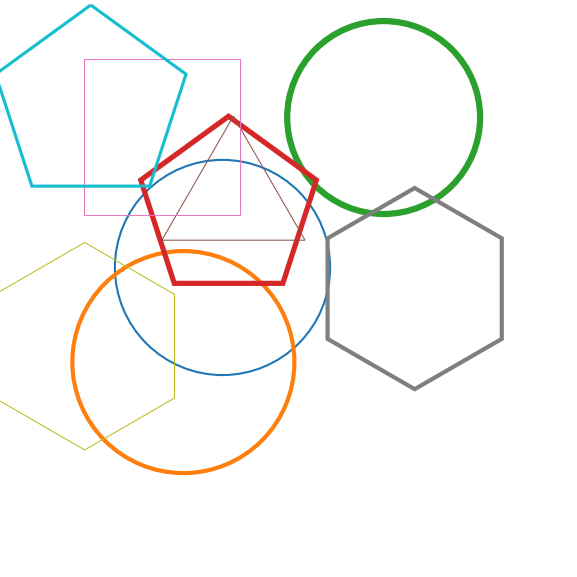[{"shape": "circle", "thickness": 1, "radius": 0.93, "center": [0.385, 0.536]}, {"shape": "circle", "thickness": 2, "radius": 0.96, "center": [0.317, 0.372]}, {"shape": "circle", "thickness": 3, "radius": 0.84, "center": [0.664, 0.796]}, {"shape": "pentagon", "thickness": 2.5, "radius": 0.8, "center": [0.396, 0.638]}, {"shape": "triangle", "thickness": 0.5, "radius": 0.72, "center": [0.404, 0.655]}, {"shape": "square", "thickness": 0.5, "radius": 0.68, "center": [0.281, 0.762]}, {"shape": "hexagon", "thickness": 2, "radius": 0.87, "center": [0.718, 0.499]}, {"shape": "hexagon", "thickness": 0.5, "radius": 0.9, "center": [0.147, 0.4]}, {"shape": "pentagon", "thickness": 1.5, "radius": 0.87, "center": [0.157, 0.817]}]